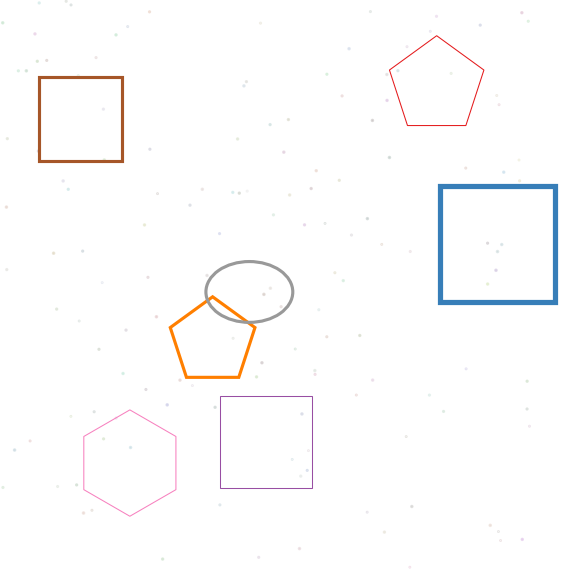[{"shape": "pentagon", "thickness": 0.5, "radius": 0.43, "center": [0.756, 0.851]}, {"shape": "square", "thickness": 2.5, "radius": 0.5, "center": [0.861, 0.577]}, {"shape": "square", "thickness": 0.5, "radius": 0.4, "center": [0.46, 0.233]}, {"shape": "pentagon", "thickness": 1.5, "radius": 0.39, "center": [0.368, 0.408]}, {"shape": "square", "thickness": 1.5, "radius": 0.36, "center": [0.14, 0.793]}, {"shape": "hexagon", "thickness": 0.5, "radius": 0.46, "center": [0.225, 0.197]}, {"shape": "oval", "thickness": 1.5, "radius": 0.38, "center": [0.432, 0.494]}]